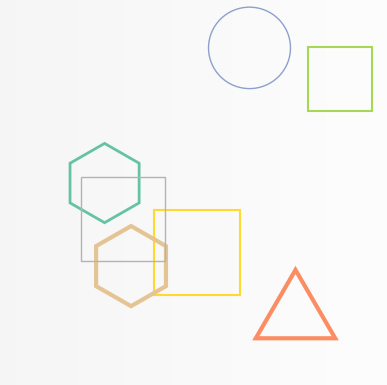[{"shape": "hexagon", "thickness": 2, "radius": 0.51, "center": [0.27, 0.525]}, {"shape": "triangle", "thickness": 3, "radius": 0.59, "center": [0.763, 0.181]}, {"shape": "circle", "thickness": 1, "radius": 0.53, "center": [0.644, 0.876]}, {"shape": "square", "thickness": 1.5, "radius": 0.41, "center": [0.877, 0.795]}, {"shape": "square", "thickness": 1.5, "radius": 0.56, "center": [0.508, 0.344]}, {"shape": "hexagon", "thickness": 3, "radius": 0.52, "center": [0.338, 0.309]}, {"shape": "square", "thickness": 1, "radius": 0.54, "center": [0.317, 0.431]}]